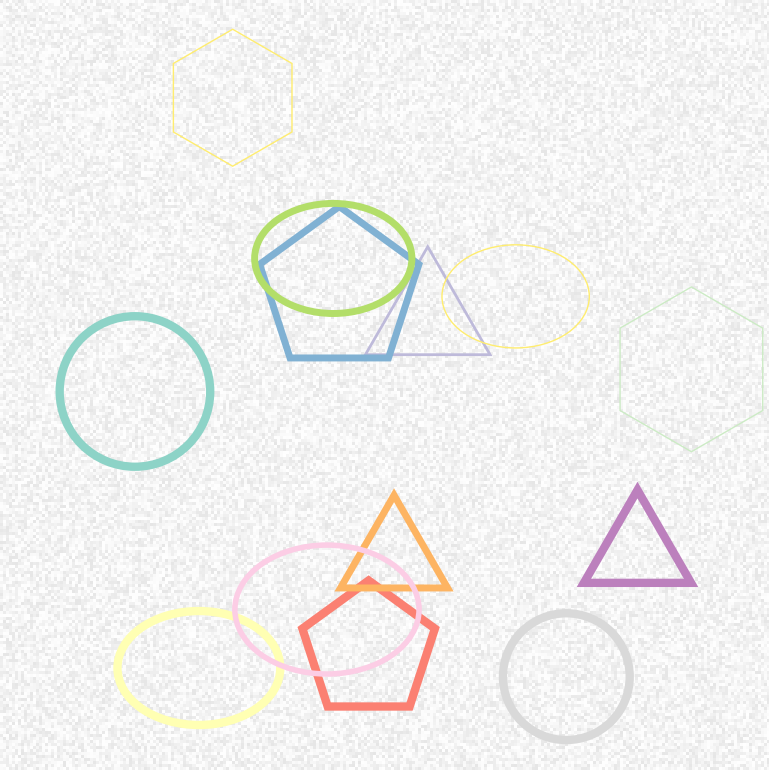[{"shape": "circle", "thickness": 3, "radius": 0.49, "center": [0.175, 0.492]}, {"shape": "oval", "thickness": 3, "radius": 0.53, "center": [0.258, 0.132]}, {"shape": "triangle", "thickness": 1, "radius": 0.47, "center": [0.555, 0.586]}, {"shape": "pentagon", "thickness": 3, "radius": 0.45, "center": [0.479, 0.156]}, {"shape": "pentagon", "thickness": 2.5, "radius": 0.54, "center": [0.441, 0.623]}, {"shape": "triangle", "thickness": 2.5, "radius": 0.4, "center": [0.512, 0.277]}, {"shape": "oval", "thickness": 2.5, "radius": 0.51, "center": [0.433, 0.664]}, {"shape": "oval", "thickness": 2, "radius": 0.6, "center": [0.425, 0.208]}, {"shape": "circle", "thickness": 3, "radius": 0.41, "center": [0.735, 0.121]}, {"shape": "triangle", "thickness": 3, "radius": 0.4, "center": [0.828, 0.283]}, {"shape": "hexagon", "thickness": 0.5, "radius": 0.53, "center": [0.898, 0.52]}, {"shape": "oval", "thickness": 0.5, "radius": 0.48, "center": [0.67, 0.615]}, {"shape": "hexagon", "thickness": 0.5, "radius": 0.44, "center": [0.302, 0.873]}]